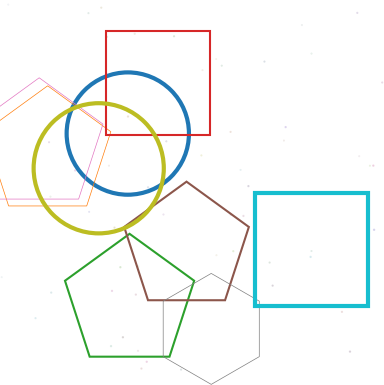[{"shape": "circle", "thickness": 3, "radius": 0.79, "center": [0.332, 0.653]}, {"shape": "pentagon", "thickness": 0.5, "radius": 0.86, "center": [0.124, 0.605]}, {"shape": "pentagon", "thickness": 1.5, "radius": 0.88, "center": [0.337, 0.216]}, {"shape": "square", "thickness": 1.5, "radius": 0.68, "center": [0.41, 0.786]}, {"shape": "pentagon", "thickness": 1.5, "radius": 0.85, "center": [0.484, 0.358]}, {"shape": "pentagon", "thickness": 0.5, "radius": 0.87, "center": [0.102, 0.624]}, {"shape": "hexagon", "thickness": 0.5, "radius": 0.72, "center": [0.549, 0.146]}, {"shape": "circle", "thickness": 3, "radius": 0.85, "center": [0.256, 0.563]}, {"shape": "square", "thickness": 3, "radius": 0.73, "center": [0.808, 0.351]}]